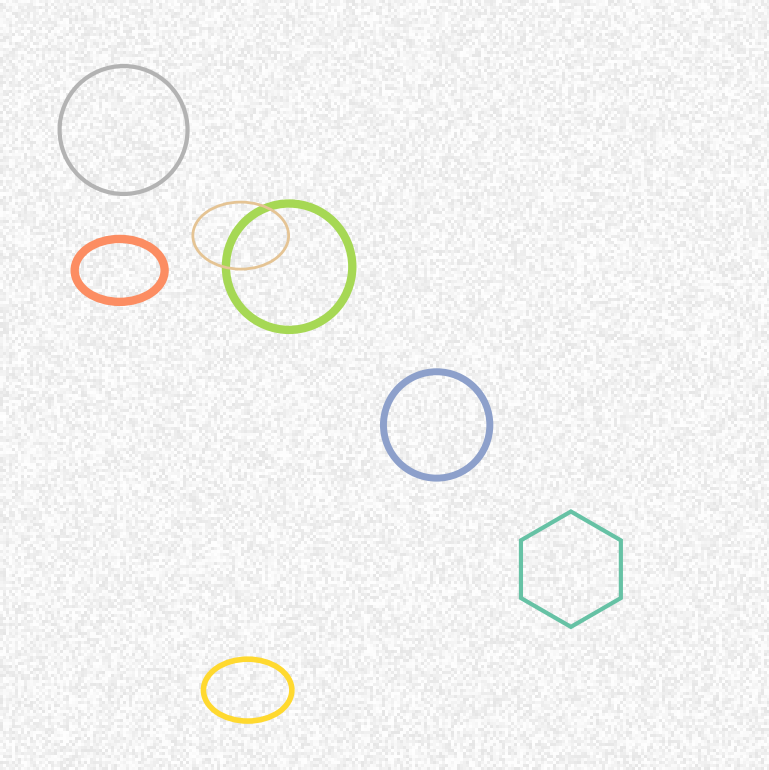[{"shape": "hexagon", "thickness": 1.5, "radius": 0.37, "center": [0.741, 0.261]}, {"shape": "oval", "thickness": 3, "radius": 0.29, "center": [0.155, 0.649]}, {"shape": "circle", "thickness": 2.5, "radius": 0.35, "center": [0.567, 0.448]}, {"shape": "circle", "thickness": 3, "radius": 0.41, "center": [0.375, 0.654]}, {"shape": "oval", "thickness": 2, "radius": 0.29, "center": [0.322, 0.104]}, {"shape": "oval", "thickness": 1, "radius": 0.31, "center": [0.313, 0.694]}, {"shape": "circle", "thickness": 1.5, "radius": 0.42, "center": [0.16, 0.831]}]